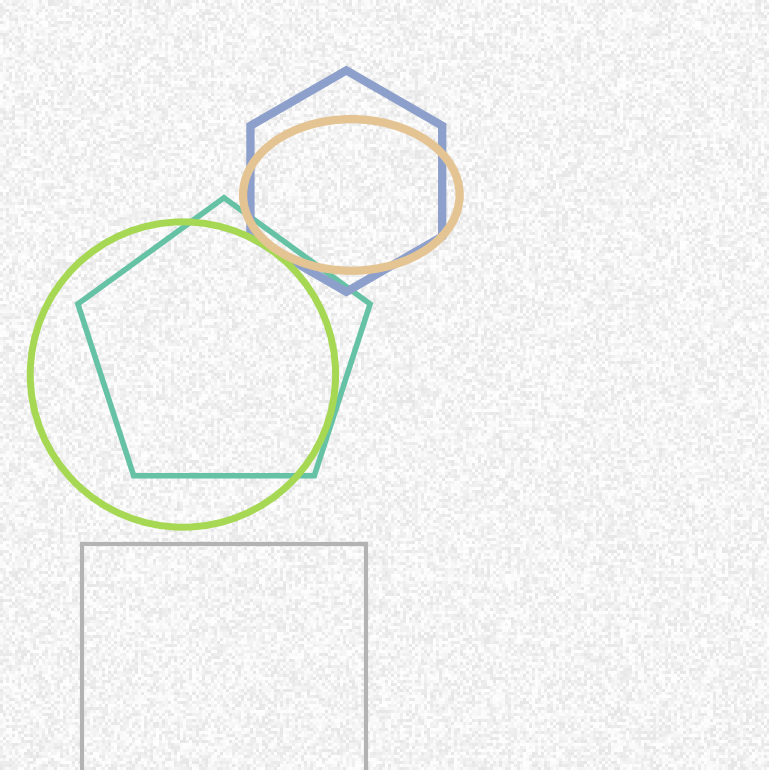[{"shape": "pentagon", "thickness": 2, "radius": 1.0, "center": [0.291, 0.544]}, {"shape": "hexagon", "thickness": 3, "radius": 0.72, "center": [0.45, 0.765]}, {"shape": "circle", "thickness": 2.5, "radius": 0.99, "center": [0.238, 0.514]}, {"shape": "oval", "thickness": 3, "radius": 0.7, "center": [0.456, 0.747]}, {"shape": "square", "thickness": 1.5, "radius": 0.92, "center": [0.291, 0.109]}]